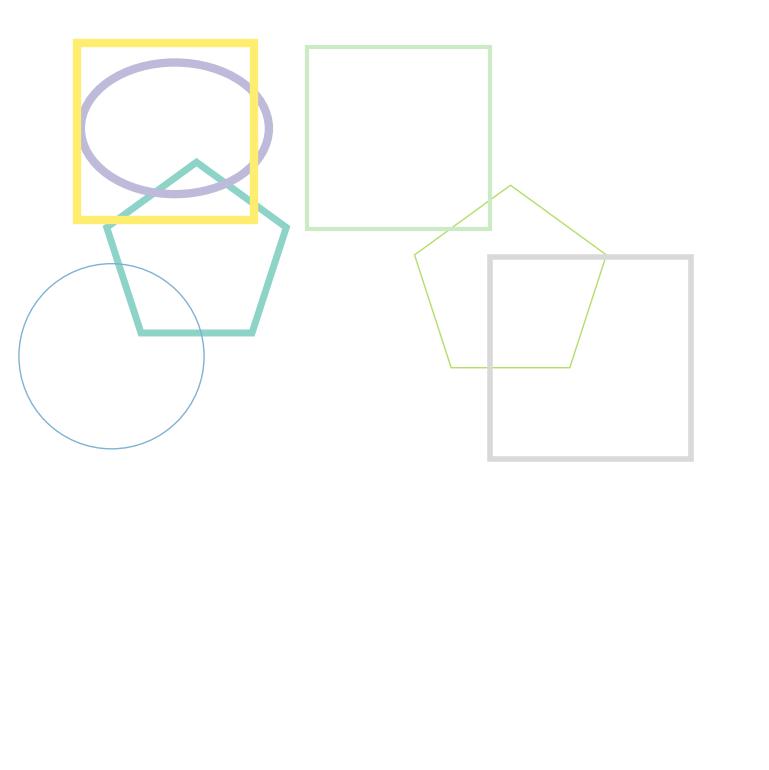[{"shape": "pentagon", "thickness": 2.5, "radius": 0.61, "center": [0.255, 0.667]}, {"shape": "oval", "thickness": 3, "radius": 0.61, "center": [0.227, 0.833]}, {"shape": "circle", "thickness": 0.5, "radius": 0.6, "center": [0.145, 0.537]}, {"shape": "pentagon", "thickness": 0.5, "radius": 0.66, "center": [0.663, 0.628]}, {"shape": "square", "thickness": 2, "radius": 0.65, "center": [0.767, 0.535]}, {"shape": "square", "thickness": 1.5, "radius": 0.59, "center": [0.517, 0.821]}, {"shape": "square", "thickness": 3, "radius": 0.57, "center": [0.216, 0.829]}]